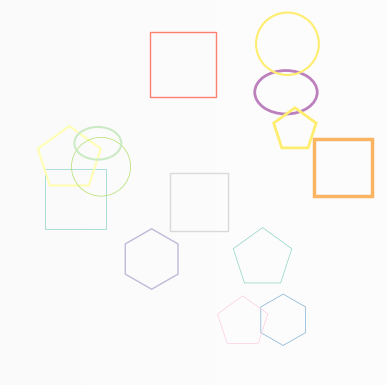[{"shape": "square", "thickness": 0.5, "radius": 0.39, "center": [0.195, 0.483]}, {"shape": "pentagon", "thickness": 0.5, "radius": 0.4, "center": [0.678, 0.329]}, {"shape": "pentagon", "thickness": 1.5, "radius": 0.43, "center": [0.179, 0.587]}, {"shape": "hexagon", "thickness": 1, "radius": 0.39, "center": [0.391, 0.327]}, {"shape": "square", "thickness": 1, "radius": 0.43, "center": [0.473, 0.833]}, {"shape": "hexagon", "thickness": 0.5, "radius": 0.33, "center": [0.731, 0.169]}, {"shape": "square", "thickness": 2.5, "radius": 0.37, "center": [0.884, 0.565]}, {"shape": "circle", "thickness": 0.5, "radius": 0.38, "center": [0.261, 0.567]}, {"shape": "pentagon", "thickness": 0.5, "radius": 0.34, "center": [0.626, 0.163]}, {"shape": "square", "thickness": 1, "radius": 0.38, "center": [0.514, 0.474]}, {"shape": "oval", "thickness": 2, "radius": 0.4, "center": [0.738, 0.76]}, {"shape": "oval", "thickness": 1.5, "radius": 0.3, "center": [0.252, 0.628]}, {"shape": "circle", "thickness": 1.5, "radius": 0.41, "center": [0.742, 0.886]}, {"shape": "pentagon", "thickness": 2, "radius": 0.29, "center": [0.761, 0.663]}]